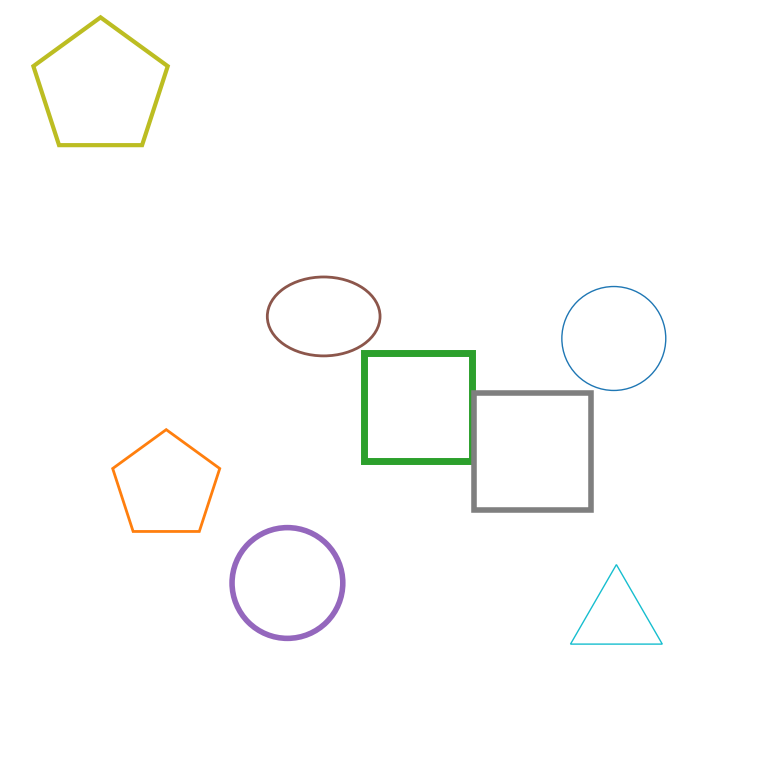[{"shape": "circle", "thickness": 0.5, "radius": 0.34, "center": [0.797, 0.56]}, {"shape": "pentagon", "thickness": 1, "radius": 0.37, "center": [0.216, 0.369]}, {"shape": "square", "thickness": 2.5, "radius": 0.35, "center": [0.543, 0.471]}, {"shape": "circle", "thickness": 2, "radius": 0.36, "center": [0.373, 0.243]}, {"shape": "oval", "thickness": 1, "radius": 0.37, "center": [0.42, 0.589]}, {"shape": "square", "thickness": 2, "radius": 0.38, "center": [0.692, 0.414]}, {"shape": "pentagon", "thickness": 1.5, "radius": 0.46, "center": [0.131, 0.886]}, {"shape": "triangle", "thickness": 0.5, "radius": 0.34, "center": [0.801, 0.198]}]